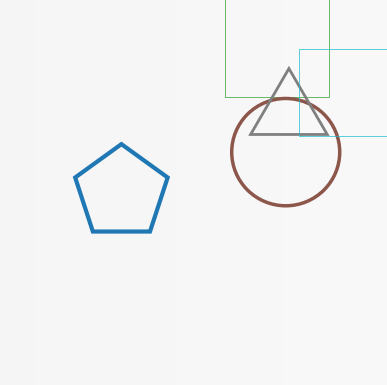[{"shape": "pentagon", "thickness": 3, "radius": 0.63, "center": [0.313, 0.5]}, {"shape": "square", "thickness": 0.5, "radius": 0.67, "center": [0.715, 0.881]}, {"shape": "circle", "thickness": 2.5, "radius": 0.7, "center": [0.737, 0.605]}, {"shape": "triangle", "thickness": 2, "radius": 0.57, "center": [0.746, 0.708]}, {"shape": "square", "thickness": 0.5, "radius": 0.57, "center": [0.885, 0.76]}]